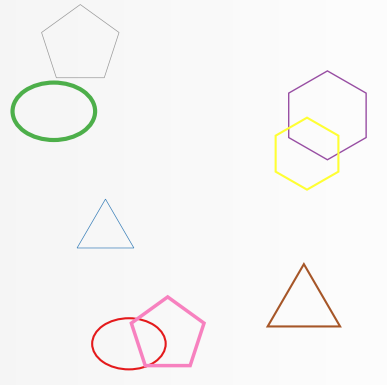[{"shape": "oval", "thickness": 1.5, "radius": 0.47, "center": [0.333, 0.107]}, {"shape": "triangle", "thickness": 0.5, "radius": 0.42, "center": [0.272, 0.398]}, {"shape": "oval", "thickness": 3, "radius": 0.53, "center": [0.139, 0.711]}, {"shape": "hexagon", "thickness": 1, "radius": 0.58, "center": [0.845, 0.7]}, {"shape": "hexagon", "thickness": 1.5, "radius": 0.47, "center": [0.792, 0.601]}, {"shape": "triangle", "thickness": 1.5, "radius": 0.54, "center": [0.784, 0.206]}, {"shape": "pentagon", "thickness": 2.5, "radius": 0.49, "center": [0.433, 0.13]}, {"shape": "pentagon", "thickness": 0.5, "radius": 0.53, "center": [0.207, 0.883]}]